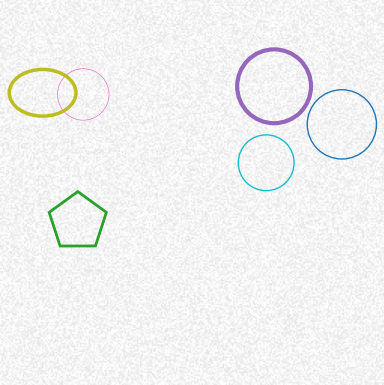[{"shape": "circle", "thickness": 1, "radius": 0.45, "center": [0.888, 0.677]}, {"shape": "pentagon", "thickness": 2, "radius": 0.39, "center": [0.202, 0.424]}, {"shape": "circle", "thickness": 3, "radius": 0.48, "center": [0.712, 0.776]}, {"shape": "circle", "thickness": 0.5, "radius": 0.33, "center": [0.216, 0.755]}, {"shape": "oval", "thickness": 2.5, "radius": 0.43, "center": [0.111, 0.759]}, {"shape": "circle", "thickness": 1, "radius": 0.36, "center": [0.691, 0.577]}]